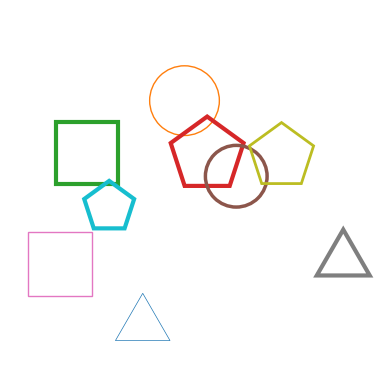[{"shape": "triangle", "thickness": 0.5, "radius": 0.41, "center": [0.371, 0.156]}, {"shape": "circle", "thickness": 1, "radius": 0.45, "center": [0.479, 0.739]}, {"shape": "square", "thickness": 3, "radius": 0.41, "center": [0.226, 0.602]}, {"shape": "pentagon", "thickness": 3, "radius": 0.5, "center": [0.538, 0.598]}, {"shape": "circle", "thickness": 2.5, "radius": 0.4, "center": [0.614, 0.542]}, {"shape": "square", "thickness": 1, "radius": 0.41, "center": [0.155, 0.315]}, {"shape": "triangle", "thickness": 3, "radius": 0.4, "center": [0.892, 0.324]}, {"shape": "pentagon", "thickness": 2, "radius": 0.44, "center": [0.731, 0.594]}, {"shape": "pentagon", "thickness": 3, "radius": 0.34, "center": [0.284, 0.462]}]